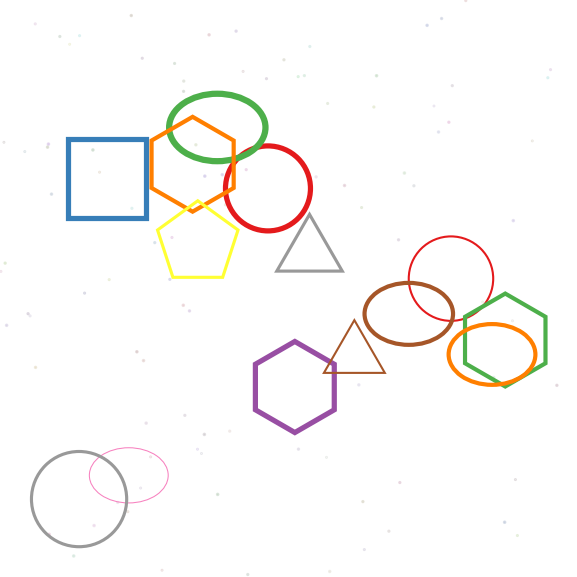[{"shape": "circle", "thickness": 1, "radius": 0.37, "center": [0.781, 0.517]}, {"shape": "circle", "thickness": 2.5, "radius": 0.37, "center": [0.464, 0.673]}, {"shape": "square", "thickness": 2.5, "radius": 0.34, "center": [0.185, 0.69]}, {"shape": "oval", "thickness": 3, "radius": 0.42, "center": [0.376, 0.778]}, {"shape": "hexagon", "thickness": 2, "radius": 0.4, "center": [0.875, 0.41]}, {"shape": "hexagon", "thickness": 2.5, "radius": 0.39, "center": [0.511, 0.329]}, {"shape": "hexagon", "thickness": 2, "radius": 0.41, "center": [0.334, 0.715]}, {"shape": "oval", "thickness": 2, "radius": 0.38, "center": [0.852, 0.385]}, {"shape": "pentagon", "thickness": 1.5, "radius": 0.37, "center": [0.342, 0.578]}, {"shape": "oval", "thickness": 2, "radius": 0.38, "center": [0.708, 0.456]}, {"shape": "triangle", "thickness": 1, "radius": 0.3, "center": [0.614, 0.384]}, {"shape": "oval", "thickness": 0.5, "radius": 0.34, "center": [0.223, 0.176]}, {"shape": "circle", "thickness": 1.5, "radius": 0.41, "center": [0.137, 0.135]}, {"shape": "triangle", "thickness": 1.5, "radius": 0.33, "center": [0.536, 0.562]}]